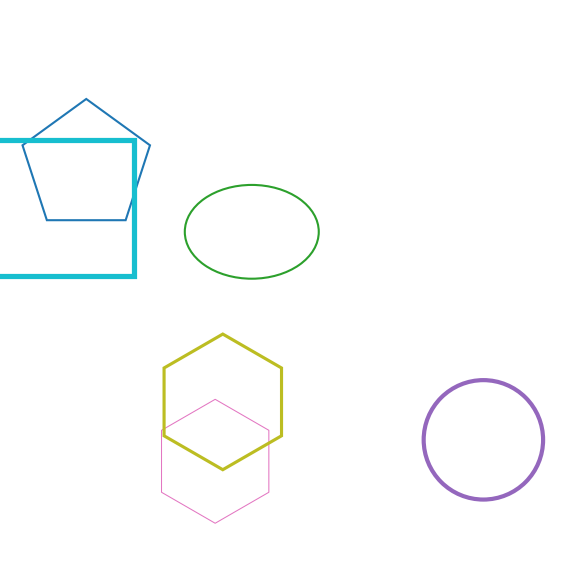[{"shape": "pentagon", "thickness": 1, "radius": 0.58, "center": [0.149, 0.712]}, {"shape": "oval", "thickness": 1, "radius": 0.58, "center": [0.436, 0.598]}, {"shape": "circle", "thickness": 2, "radius": 0.52, "center": [0.837, 0.238]}, {"shape": "hexagon", "thickness": 0.5, "radius": 0.54, "center": [0.373, 0.2]}, {"shape": "hexagon", "thickness": 1.5, "radius": 0.59, "center": [0.386, 0.303]}, {"shape": "square", "thickness": 2.5, "radius": 0.59, "center": [0.114, 0.638]}]